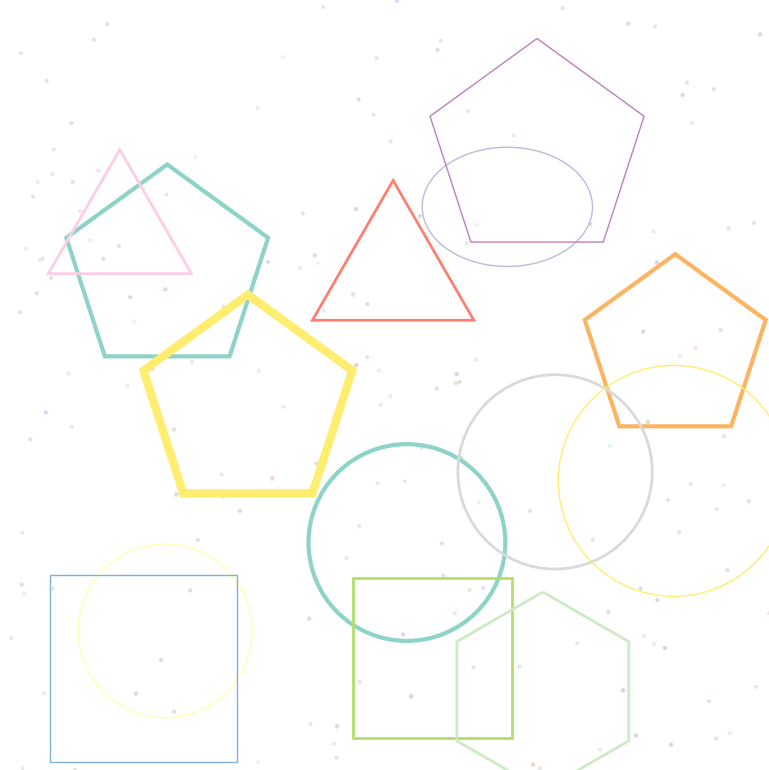[{"shape": "circle", "thickness": 1.5, "radius": 0.64, "center": [0.528, 0.295]}, {"shape": "pentagon", "thickness": 1.5, "radius": 0.69, "center": [0.217, 0.649]}, {"shape": "circle", "thickness": 0.5, "radius": 0.56, "center": [0.215, 0.181]}, {"shape": "oval", "thickness": 0.5, "radius": 0.55, "center": [0.659, 0.731]}, {"shape": "triangle", "thickness": 1, "radius": 0.61, "center": [0.511, 0.645]}, {"shape": "square", "thickness": 0.5, "radius": 0.61, "center": [0.187, 0.131]}, {"shape": "pentagon", "thickness": 1.5, "radius": 0.62, "center": [0.877, 0.546]}, {"shape": "square", "thickness": 1, "radius": 0.52, "center": [0.561, 0.145]}, {"shape": "triangle", "thickness": 1, "radius": 0.54, "center": [0.156, 0.698]}, {"shape": "circle", "thickness": 1, "radius": 0.63, "center": [0.721, 0.387]}, {"shape": "pentagon", "thickness": 0.5, "radius": 0.73, "center": [0.698, 0.804]}, {"shape": "hexagon", "thickness": 1, "radius": 0.64, "center": [0.705, 0.102]}, {"shape": "pentagon", "thickness": 3, "radius": 0.71, "center": [0.322, 0.475]}, {"shape": "circle", "thickness": 0.5, "radius": 0.75, "center": [0.875, 0.375]}]